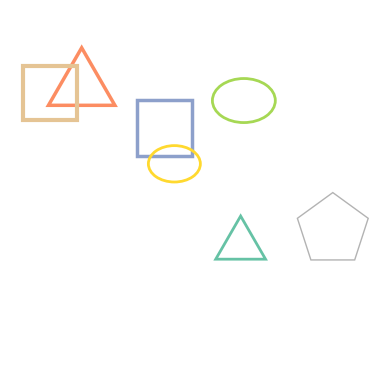[{"shape": "triangle", "thickness": 2, "radius": 0.37, "center": [0.625, 0.364]}, {"shape": "triangle", "thickness": 2.5, "radius": 0.5, "center": [0.212, 0.776]}, {"shape": "square", "thickness": 2.5, "radius": 0.36, "center": [0.427, 0.667]}, {"shape": "oval", "thickness": 2, "radius": 0.41, "center": [0.633, 0.739]}, {"shape": "oval", "thickness": 2, "radius": 0.34, "center": [0.453, 0.575]}, {"shape": "square", "thickness": 3, "radius": 0.35, "center": [0.129, 0.76]}, {"shape": "pentagon", "thickness": 1, "radius": 0.48, "center": [0.864, 0.403]}]